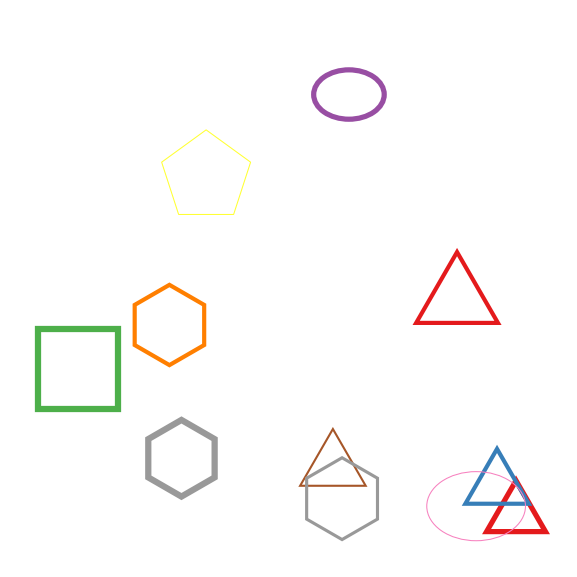[{"shape": "triangle", "thickness": 2, "radius": 0.41, "center": [0.791, 0.481]}, {"shape": "triangle", "thickness": 2.5, "radius": 0.29, "center": [0.894, 0.108]}, {"shape": "triangle", "thickness": 2, "radius": 0.32, "center": [0.861, 0.159]}, {"shape": "square", "thickness": 3, "radius": 0.35, "center": [0.135, 0.36]}, {"shape": "oval", "thickness": 2.5, "radius": 0.31, "center": [0.604, 0.835]}, {"shape": "hexagon", "thickness": 2, "radius": 0.35, "center": [0.293, 0.436]}, {"shape": "pentagon", "thickness": 0.5, "radius": 0.4, "center": [0.357, 0.693]}, {"shape": "triangle", "thickness": 1, "radius": 0.33, "center": [0.576, 0.191]}, {"shape": "oval", "thickness": 0.5, "radius": 0.43, "center": [0.824, 0.123]}, {"shape": "hexagon", "thickness": 3, "radius": 0.33, "center": [0.314, 0.206]}, {"shape": "hexagon", "thickness": 1.5, "radius": 0.35, "center": [0.592, 0.136]}]